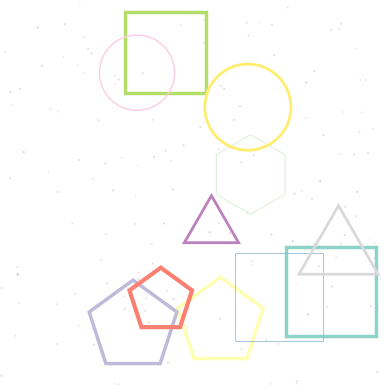[{"shape": "square", "thickness": 2.5, "radius": 0.58, "center": [0.86, 0.244]}, {"shape": "pentagon", "thickness": 2.5, "radius": 0.58, "center": [0.572, 0.163]}, {"shape": "pentagon", "thickness": 2.5, "radius": 0.6, "center": [0.345, 0.153]}, {"shape": "pentagon", "thickness": 3, "radius": 0.43, "center": [0.418, 0.219]}, {"shape": "square", "thickness": 0.5, "radius": 0.57, "center": [0.724, 0.228]}, {"shape": "square", "thickness": 2.5, "radius": 0.53, "center": [0.43, 0.864]}, {"shape": "circle", "thickness": 1, "radius": 0.49, "center": [0.356, 0.811]}, {"shape": "triangle", "thickness": 2, "radius": 0.59, "center": [0.879, 0.347]}, {"shape": "triangle", "thickness": 2, "radius": 0.41, "center": [0.549, 0.41]}, {"shape": "hexagon", "thickness": 0.5, "radius": 0.52, "center": [0.651, 0.547]}, {"shape": "circle", "thickness": 2, "radius": 0.56, "center": [0.644, 0.722]}]